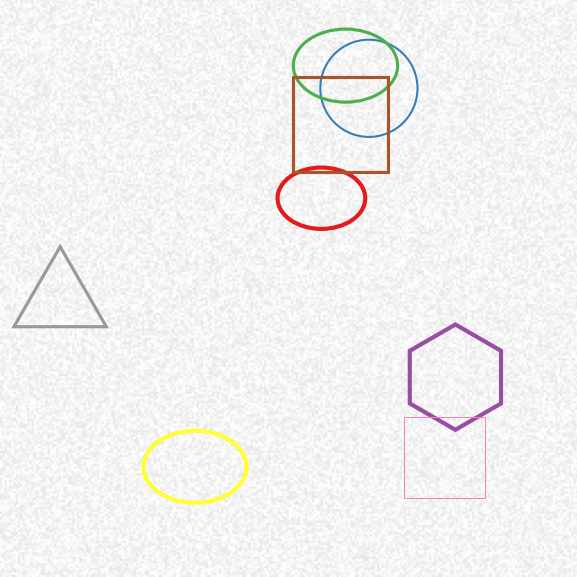[{"shape": "oval", "thickness": 2, "radius": 0.38, "center": [0.557, 0.656]}, {"shape": "circle", "thickness": 1, "radius": 0.42, "center": [0.639, 0.846]}, {"shape": "oval", "thickness": 1.5, "radius": 0.45, "center": [0.598, 0.886]}, {"shape": "hexagon", "thickness": 2, "radius": 0.46, "center": [0.789, 0.346]}, {"shape": "oval", "thickness": 2, "radius": 0.45, "center": [0.338, 0.191]}, {"shape": "square", "thickness": 1.5, "radius": 0.41, "center": [0.589, 0.783]}, {"shape": "square", "thickness": 0.5, "radius": 0.35, "center": [0.77, 0.206]}, {"shape": "triangle", "thickness": 1.5, "radius": 0.46, "center": [0.104, 0.48]}]